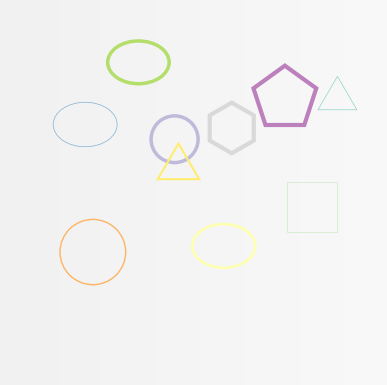[{"shape": "triangle", "thickness": 0.5, "radius": 0.29, "center": [0.871, 0.744]}, {"shape": "oval", "thickness": 2, "radius": 0.4, "center": [0.577, 0.361]}, {"shape": "circle", "thickness": 2.5, "radius": 0.3, "center": [0.451, 0.638]}, {"shape": "oval", "thickness": 0.5, "radius": 0.41, "center": [0.22, 0.677]}, {"shape": "circle", "thickness": 1, "radius": 0.42, "center": [0.24, 0.345]}, {"shape": "oval", "thickness": 2.5, "radius": 0.4, "center": [0.357, 0.838]}, {"shape": "hexagon", "thickness": 3, "radius": 0.33, "center": [0.598, 0.668]}, {"shape": "pentagon", "thickness": 3, "radius": 0.43, "center": [0.735, 0.744]}, {"shape": "square", "thickness": 0.5, "radius": 0.32, "center": [0.806, 0.463]}, {"shape": "triangle", "thickness": 1.5, "radius": 0.31, "center": [0.461, 0.565]}]